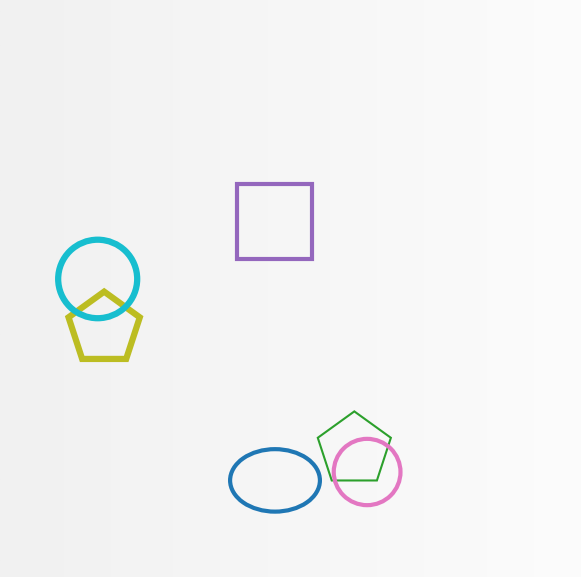[{"shape": "oval", "thickness": 2, "radius": 0.39, "center": [0.473, 0.167]}, {"shape": "pentagon", "thickness": 1, "radius": 0.33, "center": [0.61, 0.221]}, {"shape": "square", "thickness": 2, "radius": 0.33, "center": [0.472, 0.615]}, {"shape": "circle", "thickness": 2, "radius": 0.29, "center": [0.632, 0.182]}, {"shape": "pentagon", "thickness": 3, "radius": 0.32, "center": [0.179, 0.43]}, {"shape": "circle", "thickness": 3, "radius": 0.34, "center": [0.168, 0.516]}]